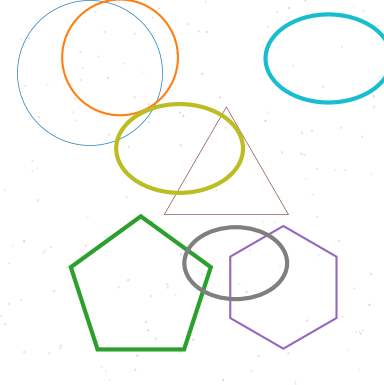[{"shape": "circle", "thickness": 0.5, "radius": 0.94, "center": [0.234, 0.811]}, {"shape": "circle", "thickness": 1.5, "radius": 0.75, "center": [0.312, 0.851]}, {"shape": "pentagon", "thickness": 3, "radius": 0.96, "center": [0.366, 0.247]}, {"shape": "hexagon", "thickness": 1.5, "radius": 0.8, "center": [0.736, 0.254]}, {"shape": "triangle", "thickness": 0.5, "radius": 0.93, "center": [0.588, 0.536]}, {"shape": "oval", "thickness": 3, "radius": 0.67, "center": [0.612, 0.316]}, {"shape": "oval", "thickness": 3, "radius": 0.82, "center": [0.466, 0.614]}, {"shape": "oval", "thickness": 3, "radius": 0.82, "center": [0.853, 0.848]}]